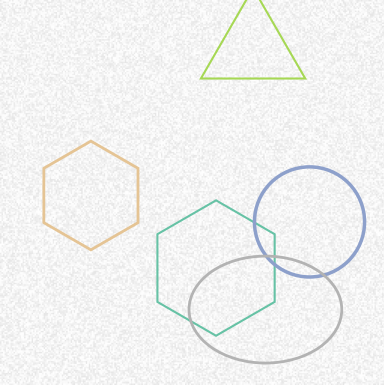[{"shape": "hexagon", "thickness": 1.5, "radius": 0.88, "center": [0.561, 0.304]}, {"shape": "circle", "thickness": 2.5, "radius": 0.72, "center": [0.804, 0.424]}, {"shape": "triangle", "thickness": 1.5, "radius": 0.78, "center": [0.657, 0.874]}, {"shape": "hexagon", "thickness": 2, "radius": 0.71, "center": [0.236, 0.492]}, {"shape": "oval", "thickness": 2, "radius": 0.99, "center": [0.689, 0.196]}]